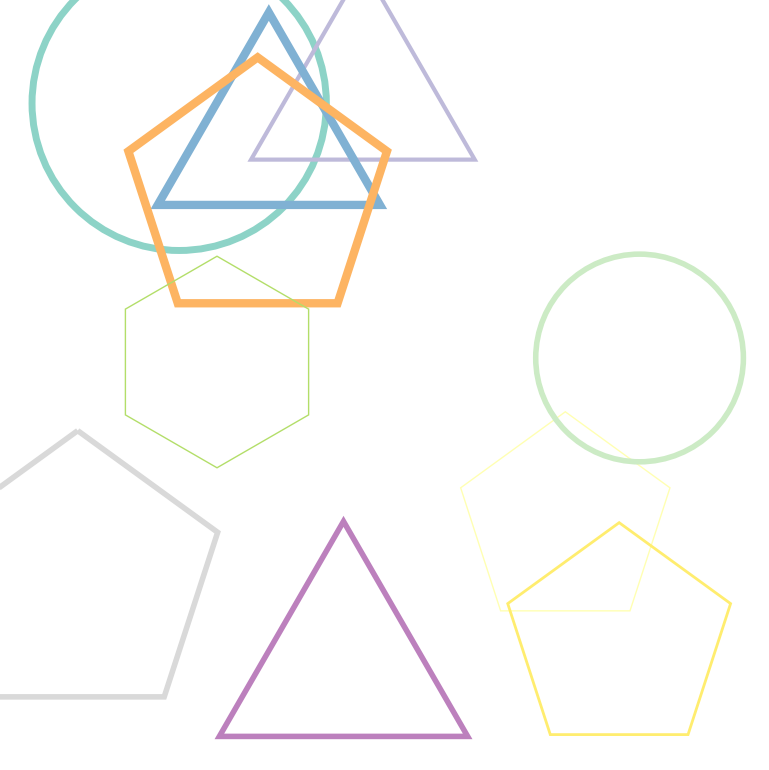[{"shape": "circle", "thickness": 2.5, "radius": 0.96, "center": [0.233, 0.866]}, {"shape": "pentagon", "thickness": 0.5, "radius": 0.71, "center": [0.734, 0.322]}, {"shape": "triangle", "thickness": 1.5, "radius": 0.84, "center": [0.471, 0.877]}, {"shape": "triangle", "thickness": 3, "radius": 0.83, "center": [0.349, 0.817]}, {"shape": "pentagon", "thickness": 3, "radius": 0.88, "center": [0.335, 0.749]}, {"shape": "hexagon", "thickness": 0.5, "radius": 0.69, "center": [0.282, 0.53]}, {"shape": "pentagon", "thickness": 2, "radius": 0.96, "center": [0.101, 0.25]}, {"shape": "triangle", "thickness": 2, "radius": 0.93, "center": [0.446, 0.137]}, {"shape": "circle", "thickness": 2, "radius": 0.67, "center": [0.831, 0.535]}, {"shape": "pentagon", "thickness": 1, "radius": 0.76, "center": [0.804, 0.169]}]